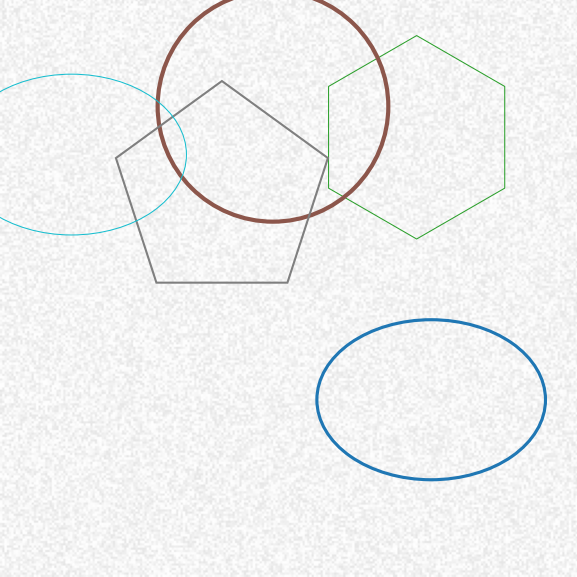[{"shape": "oval", "thickness": 1.5, "radius": 0.99, "center": [0.747, 0.307]}, {"shape": "hexagon", "thickness": 0.5, "radius": 0.88, "center": [0.721, 0.761]}, {"shape": "circle", "thickness": 2, "radius": 1.0, "center": [0.473, 0.815]}, {"shape": "pentagon", "thickness": 1, "radius": 0.96, "center": [0.384, 0.666]}, {"shape": "oval", "thickness": 0.5, "radius": 0.99, "center": [0.124, 0.731]}]